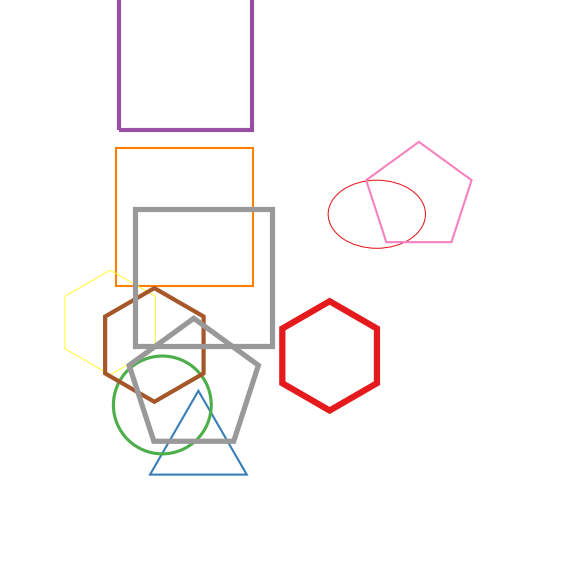[{"shape": "oval", "thickness": 0.5, "radius": 0.42, "center": [0.652, 0.628]}, {"shape": "hexagon", "thickness": 3, "radius": 0.47, "center": [0.571, 0.383]}, {"shape": "triangle", "thickness": 1, "radius": 0.48, "center": [0.344, 0.226]}, {"shape": "circle", "thickness": 1.5, "radius": 0.42, "center": [0.281, 0.298]}, {"shape": "square", "thickness": 2, "radius": 0.57, "center": [0.321, 0.889]}, {"shape": "square", "thickness": 1, "radius": 0.6, "center": [0.32, 0.624]}, {"shape": "hexagon", "thickness": 0.5, "radius": 0.45, "center": [0.191, 0.441]}, {"shape": "hexagon", "thickness": 2, "radius": 0.49, "center": [0.267, 0.402]}, {"shape": "pentagon", "thickness": 1, "radius": 0.48, "center": [0.725, 0.657]}, {"shape": "square", "thickness": 2.5, "radius": 0.6, "center": [0.352, 0.518]}, {"shape": "pentagon", "thickness": 2.5, "radius": 0.59, "center": [0.336, 0.33]}]